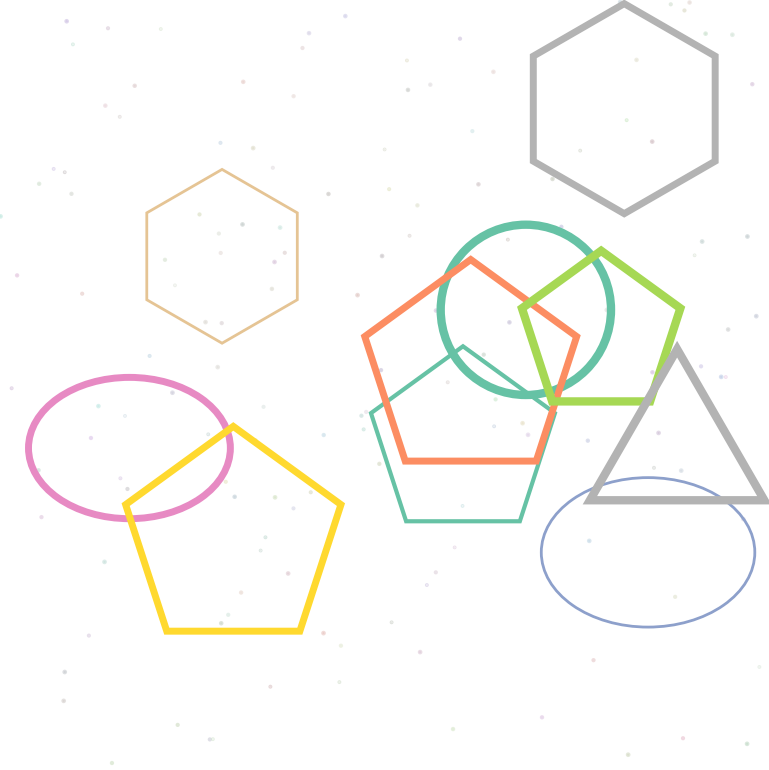[{"shape": "pentagon", "thickness": 1.5, "radius": 0.63, "center": [0.601, 0.425]}, {"shape": "circle", "thickness": 3, "radius": 0.55, "center": [0.683, 0.598]}, {"shape": "pentagon", "thickness": 2.5, "radius": 0.72, "center": [0.611, 0.518]}, {"shape": "oval", "thickness": 1, "radius": 0.69, "center": [0.842, 0.283]}, {"shape": "oval", "thickness": 2.5, "radius": 0.66, "center": [0.168, 0.418]}, {"shape": "pentagon", "thickness": 3, "radius": 0.54, "center": [0.781, 0.566]}, {"shape": "pentagon", "thickness": 2.5, "radius": 0.74, "center": [0.303, 0.299]}, {"shape": "hexagon", "thickness": 1, "radius": 0.56, "center": [0.288, 0.667]}, {"shape": "triangle", "thickness": 3, "radius": 0.65, "center": [0.879, 0.416]}, {"shape": "hexagon", "thickness": 2.5, "radius": 0.68, "center": [0.811, 0.859]}]